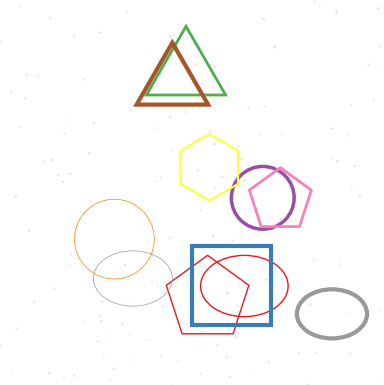[{"shape": "oval", "thickness": 1, "radius": 0.57, "center": [0.635, 0.257]}, {"shape": "pentagon", "thickness": 1, "radius": 0.56, "center": [0.539, 0.224]}, {"shape": "square", "thickness": 3, "radius": 0.52, "center": [0.602, 0.259]}, {"shape": "triangle", "thickness": 2, "radius": 0.59, "center": [0.483, 0.813]}, {"shape": "circle", "thickness": 2.5, "radius": 0.41, "center": [0.682, 0.486]}, {"shape": "circle", "thickness": 0.5, "radius": 0.52, "center": [0.297, 0.379]}, {"shape": "hexagon", "thickness": 1.5, "radius": 0.43, "center": [0.544, 0.565]}, {"shape": "triangle", "thickness": 3, "radius": 0.54, "center": [0.448, 0.782]}, {"shape": "pentagon", "thickness": 2, "radius": 0.42, "center": [0.728, 0.48]}, {"shape": "oval", "thickness": 3, "radius": 0.46, "center": [0.862, 0.185]}, {"shape": "oval", "thickness": 0.5, "radius": 0.51, "center": [0.345, 0.277]}]